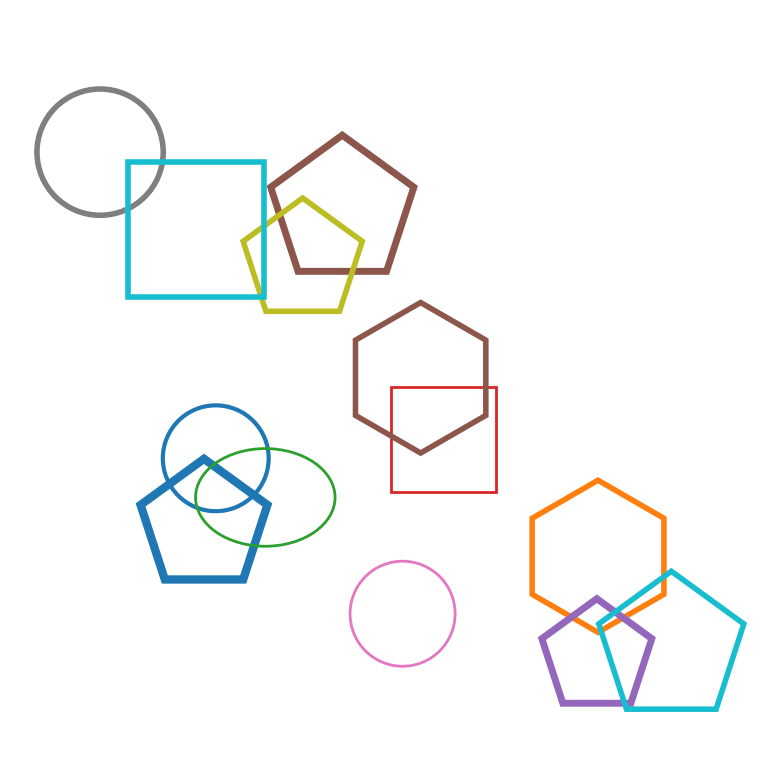[{"shape": "circle", "thickness": 1.5, "radius": 0.34, "center": [0.28, 0.405]}, {"shape": "pentagon", "thickness": 3, "radius": 0.43, "center": [0.265, 0.317]}, {"shape": "hexagon", "thickness": 2, "radius": 0.49, "center": [0.777, 0.278]}, {"shape": "oval", "thickness": 1, "radius": 0.45, "center": [0.345, 0.354]}, {"shape": "square", "thickness": 1, "radius": 0.34, "center": [0.576, 0.429]}, {"shape": "pentagon", "thickness": 2.5, "radius": 0.38, "center": [0.775, 0.147]}, {"shape": "hexagon", "thickness": 2, "radius": 0.49, "center": [0.546, 0.509]}, {"shape": "pentagon", "thickness": 2.5, "radius": 0.49, "center": [0.445, 0.727]}, {"shape": "circle", "thickness": 1, "radius": 0.34, "center": [0.523, 0.203]}, {"shape": "circle", "thickness": 2, "radius": 0.41, "center": [0.13, 0.802]}, {"shape": "pentagon", "thickness": 2, "radius": 0.41, "center": [0.393, 0.661]}, {"shape": "square", "thickness": 2, "radius": 0.44, "center": [0.255, 0.702]}, {"shape": "pentagon", "thickness": 2, "radius": 0.5, "center": [0.872, 0.159]}]